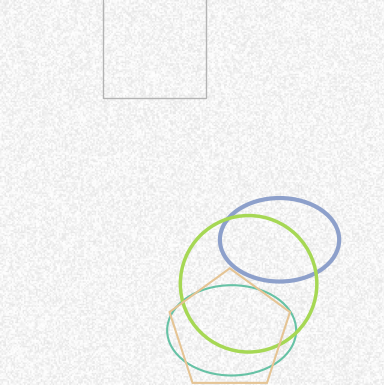[{"shape": "oval", "thickness": 1.5, "radius": 0.84, "center": [0.602, 0.142]}, {"shape": "oval", "thickness": 3, "radius": 0.77, "center": [0.726, 0.377]}, {"shape": "circle", "thickness": 2.5, "radius": 0.89, "center": [0.646, 0.263]}, {"shape": "pentagon", "thickness": 1.5, "radius": 0.82, "center": [0.597, 0.139]}, {"shape": "square", "thickness": 1, "radius": 0.67, "center": [0.402, 0.879]}]